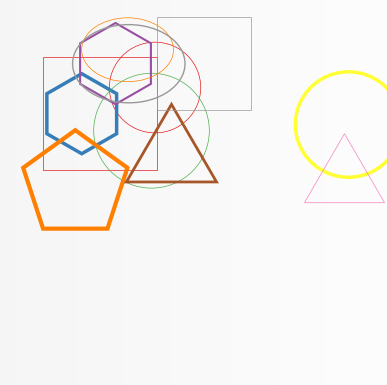[{"shape": "square", "thickness": 0.5, "radius": 0.74, "center": [0.258, 0.705]}, {"shape": "circle", "thickness": 0.5, "radius": 0.59, "center": [0.4, 0.773]}, {"shape": "hexagon", "thickness": 2.5, "radius": 0.52, "center": [0.211, 0.705]}, {"shape": "circle", "thickness": 0.5, "radius": 0.75, "center": [0.391, 0.661]}, {"shape": "hexagon", "thickness": 1.5, "radius": 0.53, "center": [0.298, 0.835]}, {"shape": "pentagon", "thickness": 3, "radius": 0.71, "center": [0.194, 0.52]}, {"shape": "oval", "thickness": 0.5, "radius": 0.59, "center": [0.329, 0.871]}, {"shape": "circle", "thickness": 2.5, "radius": 0.68, "center": [0.899, 0.677]}, {"shape": "triangle", "thickness": 2, "radius": 0.67, "center": [0.442, 0.595]}, {"shape": "triangle", "thickness": 0.5, "radius": 0.6, "center": [0.889, 0.533]}, {"shape": "square", "thickness": 0.5, "radius": 0.6, "center": [0.527, 0.834]}, {"shape": "oval", "thickness": 1, "radius": 0.73, "center": [0.332, 0.834]}]